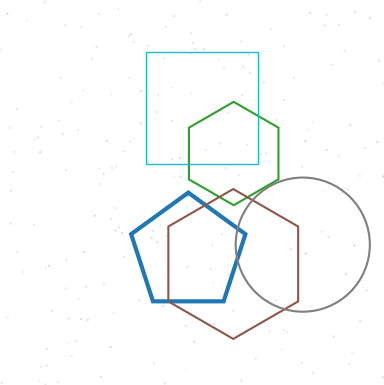[{"shape": "pentagon", "thickness": 3, "radius": 0.78, "center": [0.489, 0.344]}, {"shape": "hexagon", "thickness": 1.5, "radius": 0.67, "center": [0.607, 0.601]}, {"shape": "hexagon", "thickness": 1.5, "radius": 0.97, "center": [0.606, 0.314]}, {"shape": "circle", "thickness": 1.5, "radius": 0.87, "center": [0.786, 0.365]}, {"shape": "square", "thickness": 1, "radius": 0.73, "center": [0.525, 0.719]}]